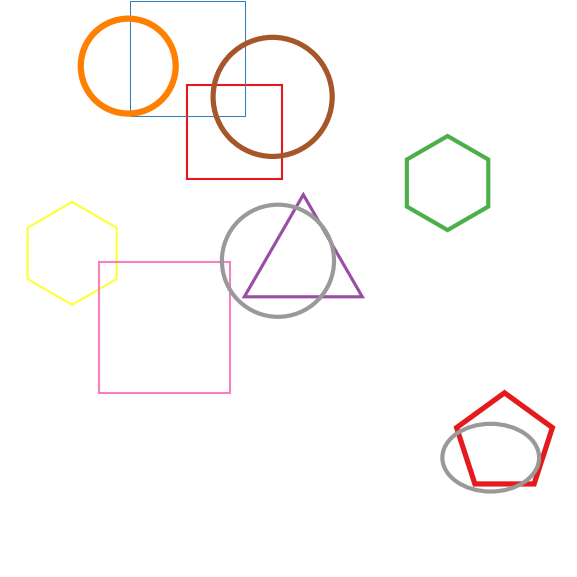[{"shape": "square", "thickness": 1, "radius": 0.41, "center": [0.406, 0.771]}, {"shape": "pentagon", "thickness": 2.5, "radius": 0.44, "center": [0.874, 0.232]}, {"shape": "square", "thickness": 0.5, "radius": 0.5, "center": [0.325, 0.898]}, {"shape": "hexagon", "thickness": 2, "radius": 0.41, "center": [0.775, 0.682]}, {"shape": "triangle", "thickness": 1.5, "radius": 0.59, "center": [0.525, 0.544]}, {"shape": "circle", "thickness": 3, "radius": 0.41, "center": [0.222, 0.885]}, {"shape": "hexagon", "thickness": 1, "radius": 0.44, "center": [0.125, 0.56]}, {"shape": "circle", "thickness": 2.5, "radius": 0.52, "center": [0.472, 0.831]}, {"shape": "square", "thickness": 1, "radius": 0.57, "center": [0.285, 0.433]}, {"shape": "oval", "thickness": 2, "radius": 0.42, "center": [0.85, 0.207]}, {"shape": "circle", "thickness": 2, "radius": 0.49, "center": [0.481, 0.548]}]